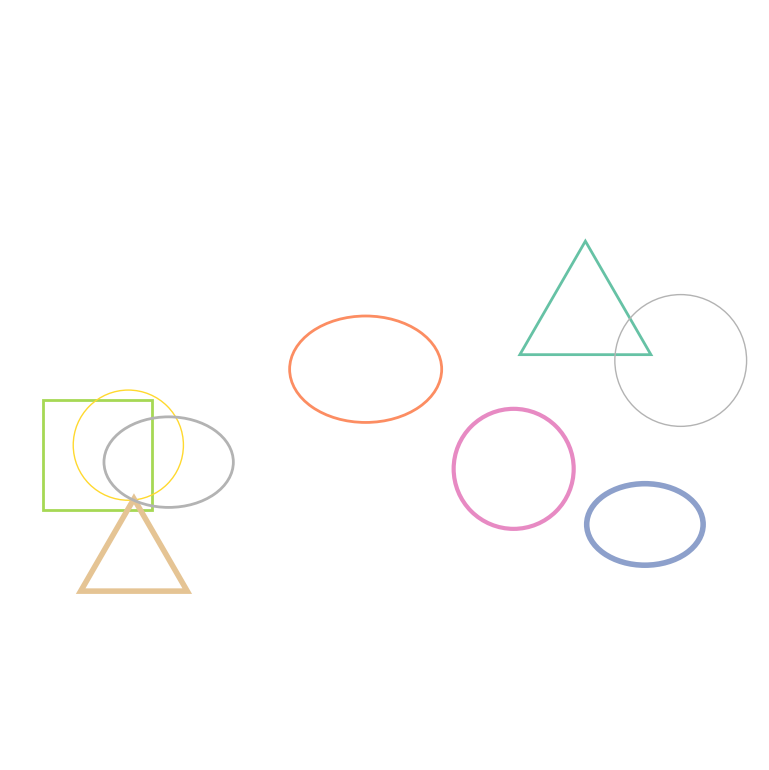[{"shape": "triangle", "thickness": 1, "radius": 0.49, "center": [0.76, 0.589]}, {"shape": "oval", "thickness": 1, "radius": 0.49, "center": [0.475, 0.52]}, {"shape": "oval", "thickness": 2, "radius": 0.38, "center": [0.838, 0.319]}, {"shape": "circle", "thickness": 1.5, "radius": 0.39, "center": [0.667, 0.391]}, {"shape": "square", "thickness": 1, "radius": 0.36, "center": [0.126, 0.409]}, {"shape": "circle", "thickness": 0.5, "radius": 0.36, "center": [0.167, 0.422]}, {"shape": "triangle", "thickness": 2, "radius": 0.4, "center": [0.174, 0.272]}, {"shape": "oval", "thickness": 1, "radius": 0.42, "center": [0.219, 0.4]}, {"shape": "circle", "thickness": 0.5, "radius": 0.43, "center": [0.884, 0.532]}]